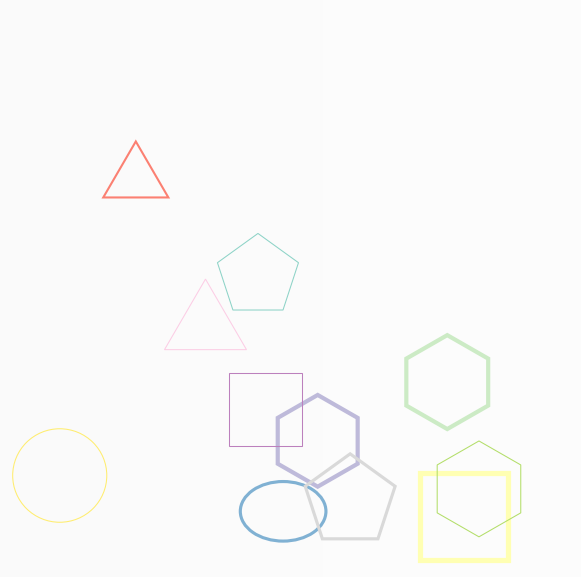[{"shape": "pentagon", "thickness": 0.5, "radius": 0.37, "center": [0.444, 0.522]}, {"shape": "square", "thickness": 2.5, "radius": 0.38, "center": [0.799, 0.105]}, {"shape": "hexagon", "thickness": 2, "radius": 0.4, "center": [0.547, 0.236]}, {"shape": "triangle", "thickness": 1, "radius": 0.32, "center": [0.234, 0.69]}, {"shape": "oval", "thickness": 1.5, "radius": 0.37, "center": [0.487, 0.114]}, {"shape": "hexagon", "thickness": 0.5, "radius": 0.42, "center": [0.824, 0.153]}, {"shape": "triangle", "thickness": 0.5, "radius": 0.41, "center": [0.354, 0.434]}, {"shape": "pentagon", "thickness": 1.5, "radius": 0.41, "center": [0.602, 0.132]}, {"shape": "square", "thickness": 0.5, "radius": 0.31, "center": [0.457, 0.29]}, {"shape": "hexagon", "thickness": 2, "radius": 0.41, "center": [0.769, 0.337]}, {"shape": "circle", "thickness": 0.5, "radius": 0.4, "center": [0.103, 0.176]}]